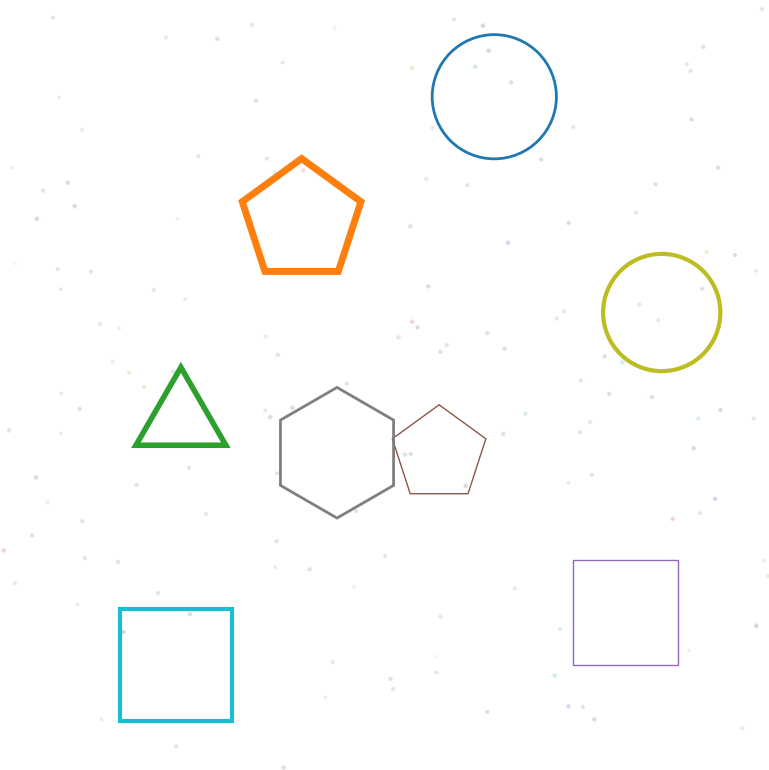[{"shape": "circle", "thickness": 1, "radius": 0.4, "center": [0.642, 0.874]}, {"shape": "pentagon", "thickness": 2.5, "radius": 0.41, "center": [0.392, 0.713]}, {"shape": "triangle", "thickness": 2, "radius": 0.34, "center": [0.235, 0.455]}, {"shape": "square", "thickness": 0.5, "radius": 0.34, "center": [0.812, 0.205]}, {"shape": "pentagon", "thickness": 0.5, "radius": 0.32, "center": [0.57, 0.41]}, {"shape": "hexagon", "thickness": 1, "radius": 0.42, "center": [0.438, 0.412]}, {"shape": "circle", "thickness": 1.5, "radius": 0.38, "center": [0.859, 0.594]}, {"shape": "square", "thickness": 1.5, "radius": 0.36, "center": [0.228, 0.136]}]